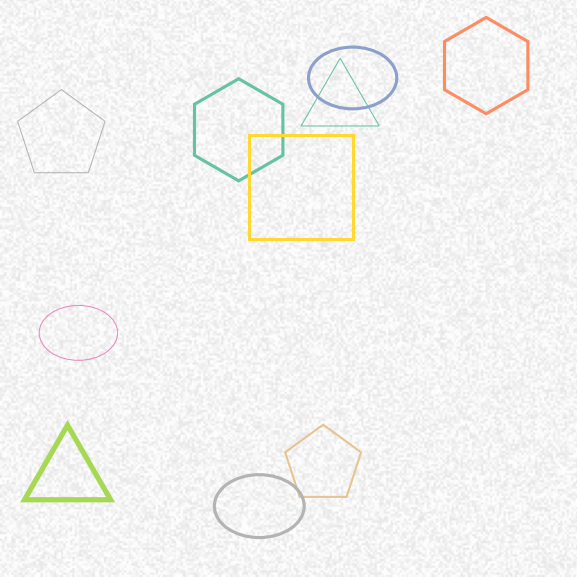[{"shape": "triangle", "thickness": 0.5, "radius": 0.39, "center": [0.589, 0.82]}, {"shape": "hexagon", "thickness": 1.5, "radius": 0.44, "center": [0.413, 0.774]}, {"shape": "hexagon", "thickness": 1.5, "radius": 0.42, "center": [0.842, 0.886]}, {"shape": "oval", "thickness": 1.5, "radius": 0.38, "center": [0.611, 0.864]}, {"shape": "oval", "thickness": 0.5, "radius": 0.34, "center": [0.136, 0.423]}, {"shape": "triangle", "thickness": 2.5, "radius": 0.43, "center": [0.117, 0.177]}, {"shape": "square", "thickness": 1.5, "radius": 0.45, "center": [0.521, 0.676]}, {"shape": "pentagon", "thickness": 1, "radius": 0.35, "center": [0.56, 0.195]}, {"shape": "oval", "thickness": 1.5, "radius": 0.39, "center": [0.449, 0.123]}, {"shape": "pentagon", "thickness": 0.5, "radius": 0.4, "center": [0.106, 0.764]}]